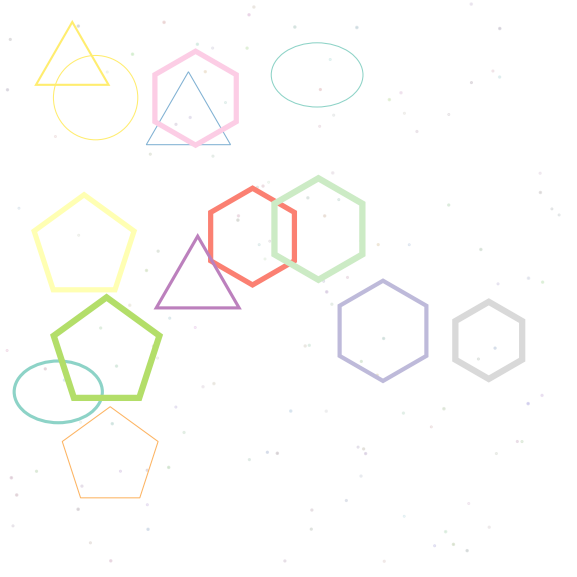[{"shape": "oval", "thickness": 1.5, "radius": 0.38, "center": [0.101, 0.321]}, {"shape": "oval", "thickness": 0.5, "radius": 0.4, "center": [0.549, 0.869]}, {"shape": "pentagon", "thickness": 2.5, "radius": 0.45, "center": [0.146, 0.571]}, {"shape": "hexagon", "thickness": 2, "radius": 0.43, "center": [0.663, 0.426]}, {"shape": "hexagon", "thickness": 2.5, "radius": 0.42, "center": [0.437, 0.589]}, {"shape": "triangle", "thickness": 0.5, "radius": 0.42, "center": [0.326, 0.791]}, {"shape": "pentagon", "thickness": 0.5, "radius": 0.44, "center": [0.191, 0.208]}, {"shape": "pentagon", "thickness": 3, "radius": 0.48, "center": [0.185, 0.388]}, {"shape": "hexagon", "thickness": 2.5, "radius": 0.41, "center": [0.339, 0.829]}, {"shape": "hexagon", "thickness": 3, "radius": 0.33, "center": [0.846, 0.41]}, {"shape": "triangle", "thickness": 1.5, "radius": 0.41, "center": [0.342, 0.507]}, {"shape": "hexagon", "thickness": 3, "radius": 0.44, "center": [0.551, 0.603]}, {"shape": "triangle", "thickness": 1, "radius": 0.36, "center": [0.125, 0.889]}, {"shape": "circle", "thickness": 0.5, "radius": 0.37, "center": [0.166, 0.83]}]